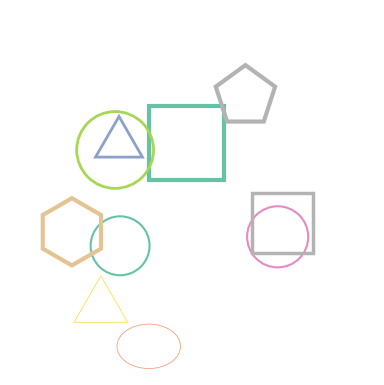[{"shape": "circle", "thickness": 1.5, "radius": 0.38, "center": [0.312, 0.362]}, {"shape": "square", "thickness": 3, "radius": 0.49, "center": [0.484, 0.629]}, {"shape": "oval", "thickness": 0.5, "radius": 0.41, "center": [0.386, 0.1]}, {"shape": "triangle", "thickness": 2, "radius": 0.35, "center": [0.309, 0.627]}, {"shape": "circle", "thickness": 1.5, "radius": 0.4, "center": [0.721, 0.385]}, {"shape": "circle", "thickness": 2, "radius": 0.5, "center": [0.299, 0.611]}, {"shape": "triangle", "thickness": 0.5, "radius": 0.4, "center": [0.262, 0.203]}, {"shape": "hexagon", "thickness": 3, "radius": 0.44, "center": [0.187, 0.398]}, {"shape": "pentagon", "thickness": 3, "radius": 0.41, "center": [0.637, 0.75]}, {"shape": "square", "thickness": 2.5, "radius": 0.39, "center": [0.734, 0.421]}]